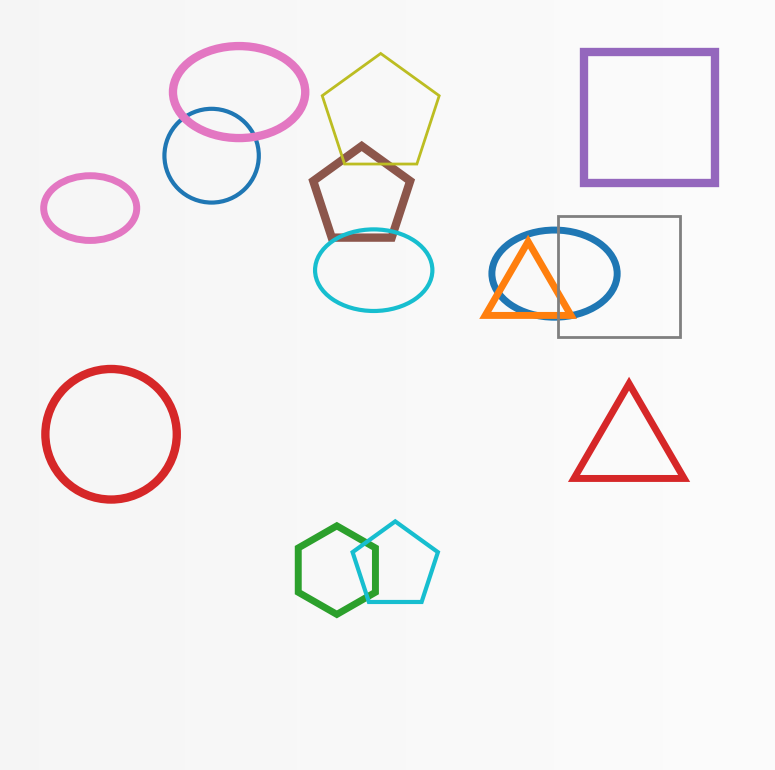[{"shape": "oval", "thickness": 2.5, "radius": 0.4, "center": [0.716, 0.645]}, {"shape": "circle", "thickness": 1.5, "radius": 0.3, "center": [0.273, 0.798]}, {"shape": "triangle", "thickness": 2.5, "radius": 0.32, "center": [0.681, 0.622]}, {"shape": "hexagon", "thickness": 2.5, "radius": 0.29, "center": [0.435, 0.26]}, {"shape": "triangle", "thickness": 2.5, "radius": 0.41, "center": [0.812, 0.42]}, {"shape": "circle", "thickness": 3, "radius": 0.42, "center": [0.143, 0.436]}, {"shape": "square", "thickness": 3, "radius": 0.42, "center": [0.838, 0.847]}, {"shape": "pentagon", "thickness": 3, "radius": 0.33, "center": [0.467, 0.745]}, {"shape": "oval", "thickness": 2.5, "radius": 0.3, "center": [0.116, 0.73]}, {"shape": "oval", "thickness": 3, "radius": 0.43, "center": [0.309, 0.88]}, {"shape": "square", "thickness": 1, "radius": 0.39, "center": [0.799, 0.641]}, {"shape": "pentagon", "thickness": 1, "radius": 0.4, "center": [0.491, 0.851]}, {"shape": "oval", "thickness": 1.5, "radius": 0.38, "center": [0.482, 0.649]}, {"shape": "pentagon", "thickness": 1.5, "radius": 0.29, "center": [0.51, 0.265]}]